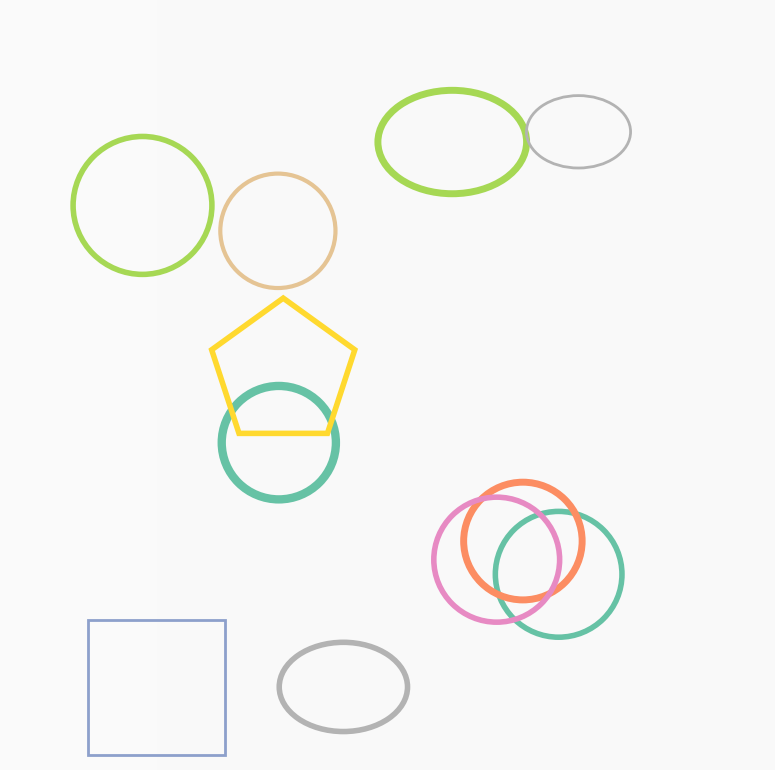[{"shape": "circle", "thickness": 3, "radius": 0.37, "center": [0.36, 0.425]}, {"shape": "circle", "thickness": 2, "radius": 0.41, "center": [0.721, 0.254]}, {"shape": "circle", "thickness": 2.5, "radius": 0.38, "center": [0.675, 0.297]}, {"shape": "square", "thickness": 1, "radius": 0.44, "center": [0.202, 0.107]}, {"shape": "circle", "thickness": 2, "radius": 0.41, "center": [0.641, 0.273]}, {"shape": "circle", "thickness": 2, "radius": 0.45, "center": [0.184, 0.733]}, {"shape": "oval", "thickness": 2.5, "radius": 0.48, "center": [0.584, 0.816]}, {"shape": "pentagon", "thickness": 2, "radius": 0.49, "center": [0.365, 0.516]}, {"shape": "circle", "thickness": 1.5, "radius": 0.37, "center": [0.359, 0.7]}, {"shape": "oval", "thickness": 2, "radius": 0.41, "center": [0.443, 0.108]}, {"shape": "oval", "thickness": 1, "radius": 0.34, "center": [0.746, 0.829]}]